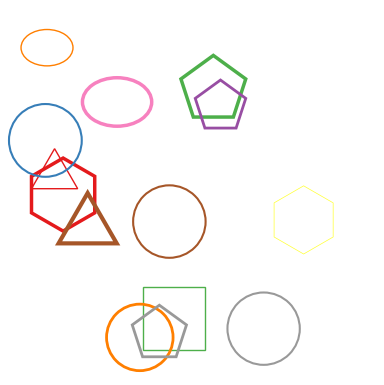[{"shape": "hexagon", "thickness": 2.5, "radius": 0.47, "center": [0.164, 0.495]}, {"shape": "triangle", "thickness": 1, "radius": 0.35, "center": [0.142, 0.545]}, {"shape": "circle", "thickness": 1.5, "radius": 0.47, "center": [0.118, 0.635]}, {"shape": "pentagon", "thickness": 2.5, "radius": 0.44, "center": [0.554, 0.768]}, {"shape": "square", "thickness": 1, "radius": 0.4, "center": [0.453, 0.173]}, {"shape": "pentagon", "thickness": 2, "radius": 0.34, "center": [0.573, 0.723]}, {"shape": "oval", "thickness": 1, "radius": 0.34, "center": [0.122, 0.876]}, {"shape": "circle", "thickness": 2, "radius": 0.43, "center": [0.363, 0.124]}, {"shape": "hexagon", "thickness": 0.5, "radius": 0.44, "center": [0.789, 0.429]}, {"shape": "triangle", "thickness": 3, "radius": 0.44, "center": [0.228, 0.411]}, {"shape": "circle", "thickness": 1.5, "radius": 0.47, "center": [0.44, 0.424]}, {"shape": "oval", "thickness": 2.5, "radius": 0.45, "center": [0.304, 0.735]}, {"shape": "circle", "thickness": 1.5, "radius": 0.47, "center": [0.685, 0.146]}, {"shape": "pentagon", "thickness": 2, "radius": 0.37, "center": [0.414, 0.133]}]